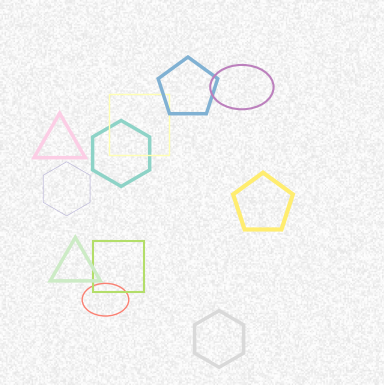[{"shape": "hexagon", "thickness": 2.5, "radius": 0.43, "center": [0.315, 0.601]}, {"shape": "square", "thickness": 1, "radius": 0.39, "center": [0.361, 0.677]}, {"shape": "hexagon", "thickness": 0.5, "radius": 0.35, "center": [0.173, 0.51]}, {"shape": "oval", "thickness": 1, "radius": 0.3, "center": [0.274, 0.222]}, {"shape": "pentagon", "thickness": 2.5, "radius": 0.41, "center": [0.488, 0.77]}, {"shape": "square", "thickness": 1.5, "radius": 0.33, "center": [0.308, 0.308]}, {"shape": "triangle", "thickness": 2.5, "radius": 0.38, "center": [0.155, 0.629]}, {"shape": "hexagon", "thickness": 2.5, "radius": 0.37, "center": [0.569, 0.12]}, {"shape": "oval", "thickness": 1.5, "radius": 0.41, "center": [0.628, 0.774]}, {"shape": "triangle", "thickness": 2.5, "radius": 0.38, "center": [0.196, 0.308]}, {"shape": "pentagon", "thickness": 3, "radius": 0.41, "center": [0.683, 0.47]}]